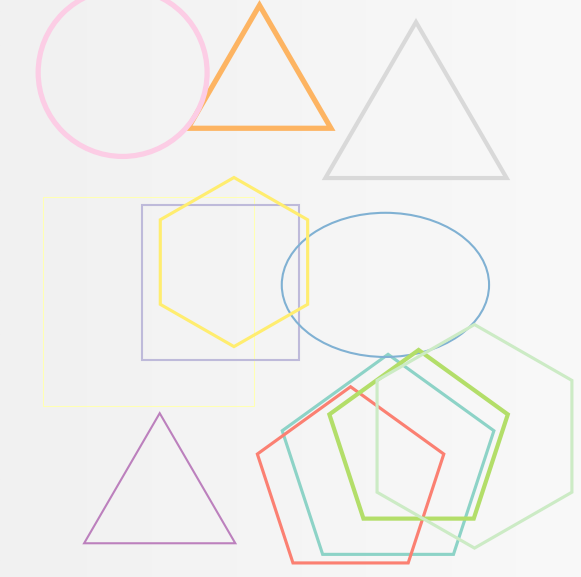[{"shape": "pentagon", "thickness": 1.5, "radius": 0.96, "center": [0.668, 0.194]}, {"shape": "square", "thickness": 0.5, "radius": 0.91, "center": [0.255, 0.477]}, {"shape": "square", "thickness": 1, "radius": 0.67, "center": [0.379, 0.51]}, {"shape": "pentagon", "thickness": 1.5, "radius": 0.84, "center": [0.603, 0.161]}, {"shape": "oval", "thickness": 1, "radius": 0.89, "center": [0.663, 0.506]}, {"shape": "triangle", "thickness": 2.5, "radius": 0.71, "center": [0.446, 0.848]}, {"shape": "pentagon", "thickness": 2, "radius": 0.81, "center": [0.72, 0.232]}, {"shape": "circle", "thickness": 2.5, "radius": 0.73, "center": [0.211, 0.874]}, {"shape": "triangle", "thickness": 2, "radius": 0.9, "center": [0.716, 0.781]}, {"shape": "triangle", "thickness": 1, "radius": 0.75, "center": [0.275, 0.133]}, {"shape": "hexagon", "thickness": 1.5, "radius": 0.97, "center": [0.816, 0.244]}, {"shape": "hexagon", "thickness": 1.5, "radius": 0.73, "center": [0.403, 0.545]}]